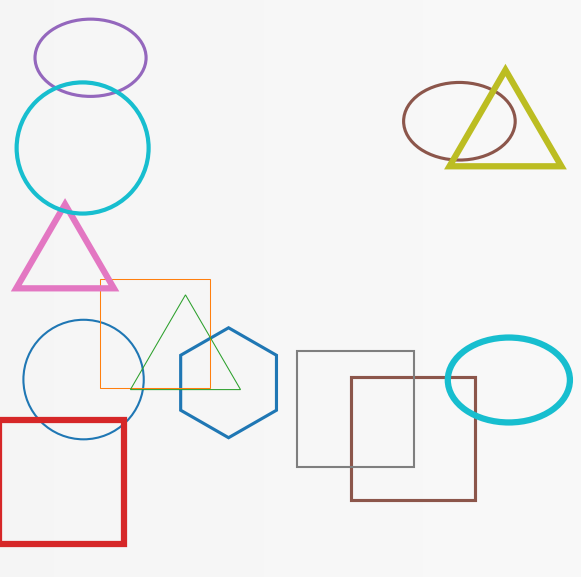[{"shape": "hexagon", "thickness": 1.5, "radius": 0.48, "center": [0.393, 0.336]}, {"shape": "circle", "thickness": 1, "radius": 0.52, "center": [0.144, 0.342]}, {"shape": "square", "thickness": 0.5, "radius": 0.47, "center": [0.267, 0.422]}, {"shape": "triangle", "thickness": 0.5, "radius": 0.55, "center": [0.319, 0.379]}, {"shape": "square", "thickness": 3, "radius": 0.54, "center": [0.106, 0.164]}, {"shape": "oval", "thickness": 1.5, "radius": 0.48, "center": [0.156, 0.899]}, {"shape": "oval", "thickness": 1.5, "radius": 0.48, "center": [0.79, 0.789]}, {"shape": "square", "thickness": 1.5, "radius": 0.53, "center": [0.71, 0.239]}, {"shape": "triangle", "thickness": 3, "radius": 0.48, "center": [0.112, 0.548]}, {"shape": "square", "thickness": 1, "radius": 0.5, "center": [0.612, 0.291]}, {"shape": "triangle", "thickness": 3, "radius": 0.56, "center": [0.87, 0.767]}, {"shape": "circle", "thickness": 2, "radius": 0.57, "center": [0.142, 0.743]}, {"shape": "oval", "thickness": 3, "radius": 0.53, "center": [0.875, 0.341]}]